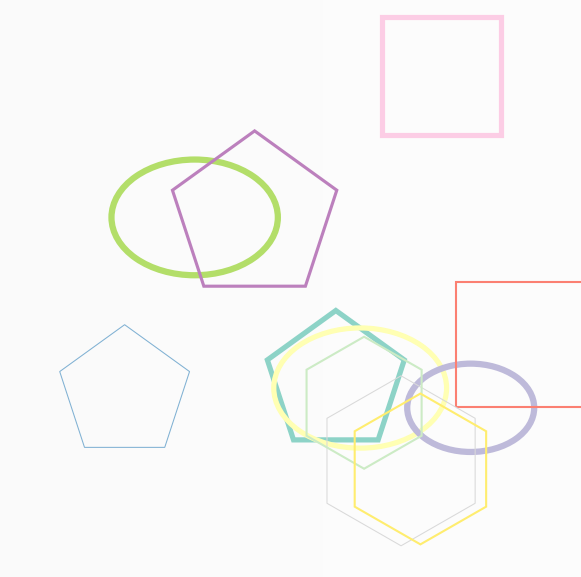[{"shape": "pentagon", "thickness": 2.5, "radius": 0.62, "center": [0.578, 0.338]}, {"shape": "oval", "thickness": 2.5, "radius": 0.74, "center": [0.62, 0.327]}, {"shape": "oval", "thickness": 3, "radius": 0.55, "center": [0.81, 0.293]}, {"shape": "square", "thickness": 1, "radius": 0.54, "center": [0.893, 0.403]}, {"shape": "pentagon", "thickness": 0.5, "radius": 0.59, "center": [0.214, 0.319]}, {"shape": "oval", "thickness": 3, "radius": 0.72, "center": [0.335, 0.623]}, {"shape": "square", "thickness": 2.5, "radius": 0.51, "center": [0.759, 0.867]}, {"shape": "hexagon", "thickness": 0.5, "radius": 0.74, "center": [0.69, 0.201]}, {"shape": "pentagon", "thickness": 1.5, "radius": 0.74, "center": [0.438, 0.624]}, {"shape": "hexagon", "thickness": 1, "radius": 0.57, "center": [0.626, 0.302]}, {"shape": "hexagon", "thickness": 1, "radius": 0.65, "center": [0.723, 0.187]}]